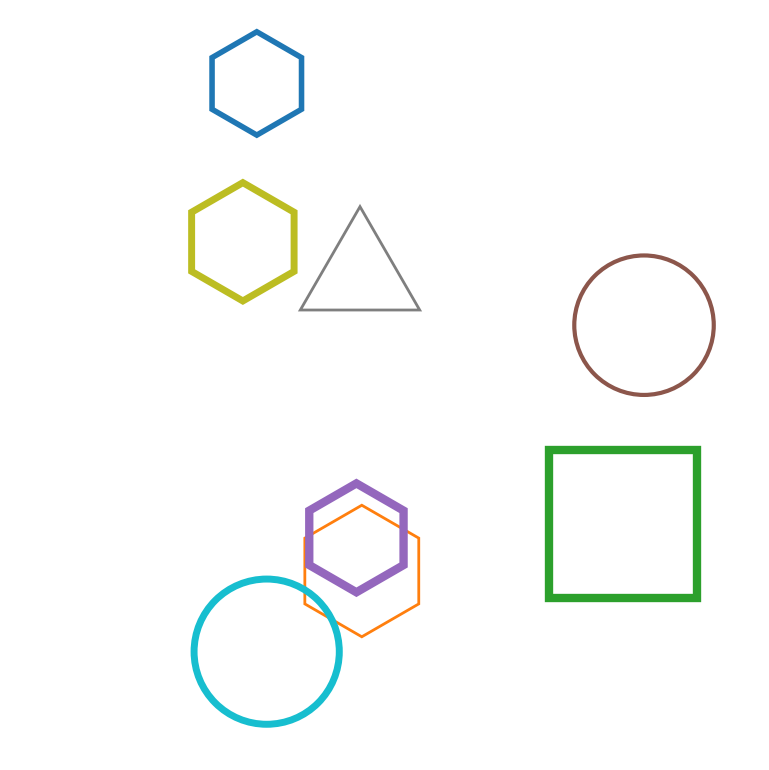[{"shape": "hexagon", "thickness": 2, "radius": 0.34, "center": [0.333, 0.892]}, {"shape": "hexagon", "thickness": 1, "radius": 0.43, "center": [0.47, 0.258]}, {"shape": "square", "thickness": 3, "radius": 0.48, "center": [0.81, 0.32]}, {"shape": "hexagon", "thickness": 3, "radius": 0.35, "center": [0.463, 0.302]}, {"shape": "circle", "thickness": 1.5, "radius": 0.45, "center": [0.836, 0.578]}, {"shape": "triangle", "thickness": 1, "radius": 0.45, "center": [0.468, 0.642]}, {"shape": "hexagon", "thickness": 2.5, "radius": 0.38, "center": [0.315, 0.686]}, {"shape": "circle", "thickness": 2.5, "radius": 0.47, "center": [0.346, 0.154]}]